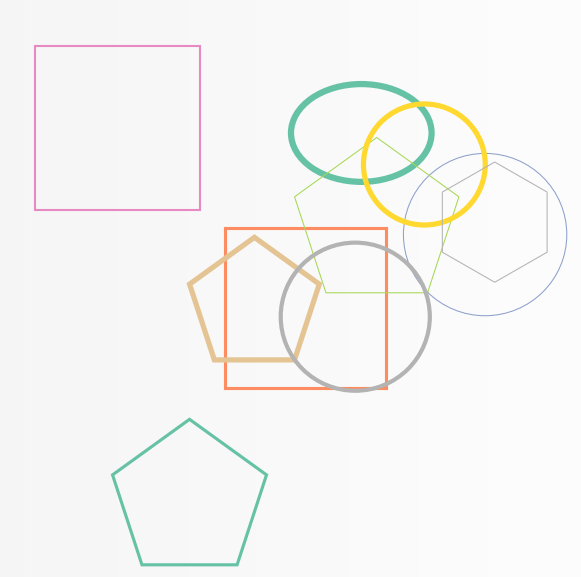[{"shape": "oval", "thickness": 3, "radius": 0.6, "center": [0.622, 0.769]}, {"shape": "pentagon", "thickness": 1.5, "radius": 0.7, "center": [0.326, 0.134]}, {"shape": "square", "thickness": 1.5, "radius": 0.69, "center": [0.525, 0.466]}, {"shape": "circle", "thickness": 0.5, "radius": 0.7, "center": [0.835, 0.593]}, {"shape": "square", "thickness": 1, "radius": 0.71, "center": [0.202, 0.777]}, {"shape": "pentagon", "thickness": 0.5, "radius": 0.74, "center": [0.648, 0.612]}, {"shape": "circle", "thickness": 2.5, "radius": 0.52, "center": [0.73, 0.714]}, {"shape": "pentagon", "thickness": 2.5, "radius": 0.59, "center": [0.438, 0.471]}, {"shape": "circle", "thickness": 2, "radius": 0.64, "center": [0.611, 0.451]}, {"shape": "hexagon", "thickness": 0.5, "radius": 0.52, "center": [0.851, 0.614]}]